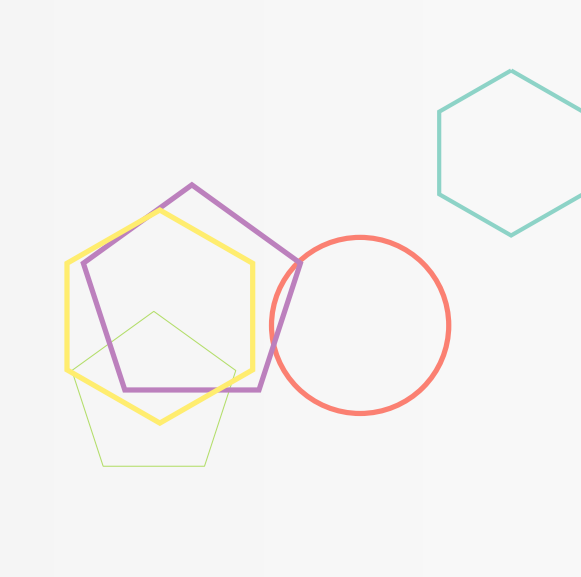[{"shape": "hexagon", "thickness": 2, "radius": 0.71, "center": [0.879, 0.734]}, {"shape": "circle", "thickness": 2.5, "radius": 0.76, "center": [0.62, 0.436]}, {"shape": "pentagon", "thickness": 0.5, "radius": 0.74, "center": [0.265, 0.312]}, {"shape": "pentagon", "thickness": 2.5, "radius": 0.98, "center": [0.33, 0.483]}, {"shape": "hexagon", "thickness": 2.5, "radius": 0.92, "center": [0.275, 0.451]}]